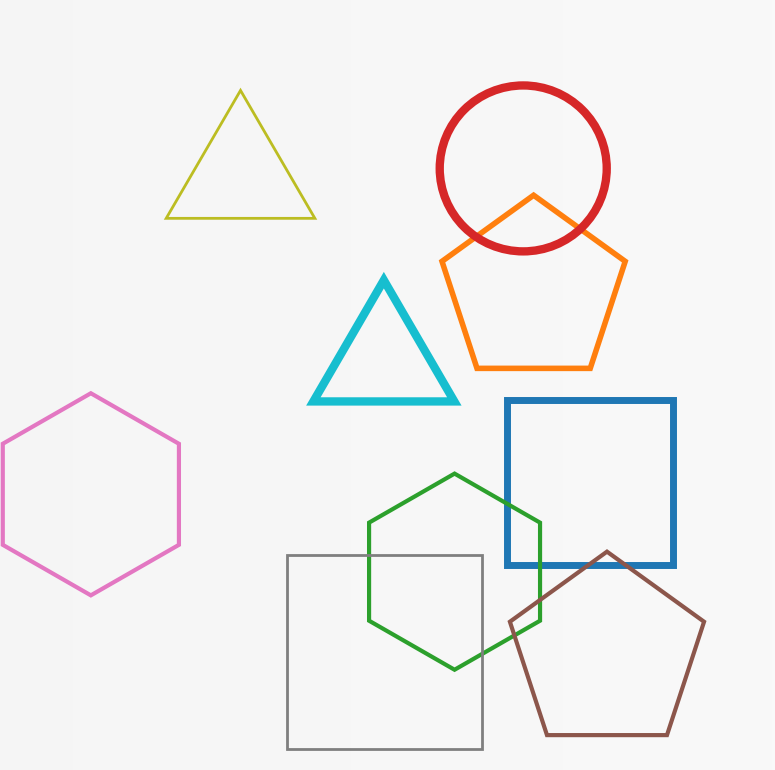[{"shape": "square", "thickness": 2.5, "radius": 0.54, "center": [0.761, 0.373]}, {"shape": "pentagon", "thickness": 2, "radius": 0.62, "center": [0.689, 0.622]}, {"shape": "hexagon", "thickness": 1.5, "radius": 0.64, "center": [0.587, 0.258]}, {"shape": "circle", "thickness": 3, "radius": 0.54, "center": [0.675, 0.781]}, {"shape": "pentagon", "thickness": 1.5, "radius": 0.66, "center": [0.783, 0.152]}, {"shape": "hexagon", "thickness": 1.5, "radius": 0.66, "center": [0.117, 0.358]}, {"shape": "square", "thickness": 1, "radius": 0.63, "center": [0.496, 0.154]}, {"shape": "triangle", "thickness": 1, "radius": 0.55, "center": [0.31, 0.772]}, {"shape": "triangle", "thickness": 3, "radius": 0.53, "center": [0.495, 0.531]}]